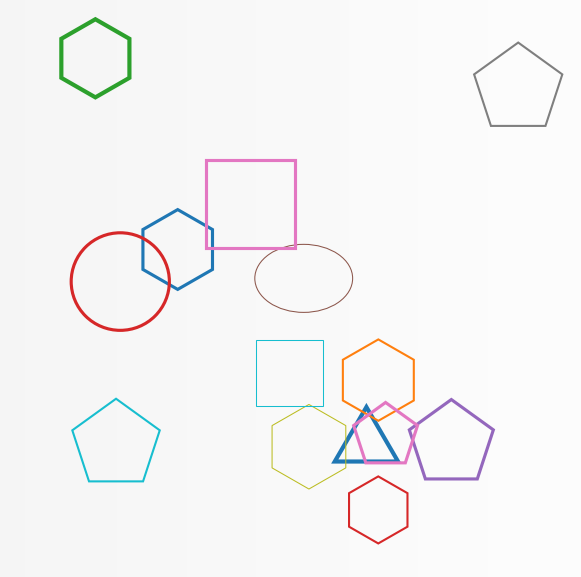[{"shape": "hexagon", "thickness": 1.5, "radius": 0.35, "center": [0.306, 0.567]}, {"shape": "triangle", "thickness": 2, "radius": 0.31, "center": [0.63, 0.231]}, {"shape": "hexagon", "thickness": 1, "radius": 0.35, "center": [0.651, 0.341]}, {"shape": "hexagon", "thickness": 2, "radius": 0.34, "center": [0.164, 0.898]}, {"shape": "circle", "thickness": 1.5, "radius": 0.42, "center": [0.207, 0.512]}, {"shape": "hexagon", "thickness": 1, "radius": 0.29, "center": [0.651, 0.116]}, {"shape": "pentagon", "thickness": 1.5, "radius": 0.38, "center": [0.776, 0.231]}, {"shape": "oval", "thickness": 0.5, "radius": 0.42, "center": [0.523, 0.517]}, {"shape": "square", "thickness": 1.5, "radius": 0.38, "center": [0.431, 0.646]}, {"shape": "pentagon", "thickness": 1.5, "radius": 0.29, "center": [0.663, 0.244]}, {"shape": "pentagon", "thickness": 1, "radius": 0.4, "center": [0.892, 0.846]}, {"shape": "hexagon", "thickness": 0.5, "radius": 0.37, "center": [0.531, 0.226]}, {"shape": "pentagon", "thickness": 1, "radius": 0.4, "center": [0.2, 0.23]}, {"shape": "square", "thickness": 0.5, "radius": 0.29, "center": [0.498, 0.353]}]